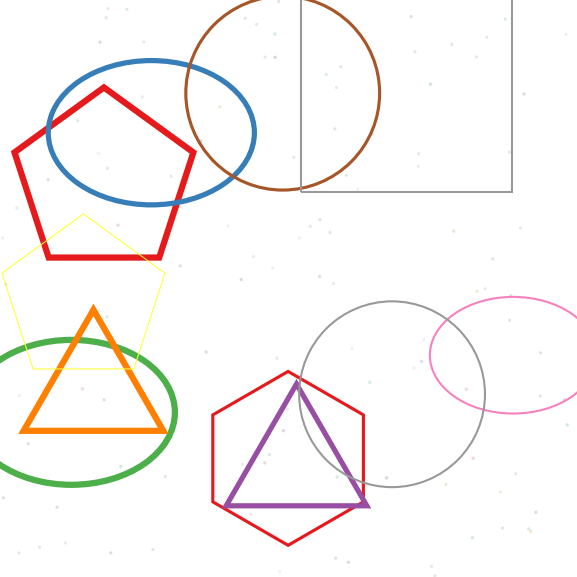[{"shape": "pentagon", "thickness": 3, "radius": 0.81, "center": [0.18, 0.685]}, {"shape": "hexagon", "thickness": 1.5, "radius": 0.75, "center": [0.499, 0.205]}, {"shape": "oval", "thickness": 2.5, "radius": 0.89, "center": [0.262, 0.769]}, {"shape": "oval", "thickness": 3, "radius": 0.9, "center": [0.124, 0.285]}, {"shape": "triangle", "thickness": 2.5, "radius": 0.7, "center": [0.513, 0.194]}, {"shape": "triangle", "thickness": 3, "radius": 0.7, "center": [0.162, 0.323]}, {"shape": "pentagon", "thickness": 0.5, "radius": 0.74, "center": [0.145, 0.48]}, {"shape": "circle", "thickness": 1.5, "radius": 0.84, "center": [0.49, 0.838]}, {"shape": "oval", "thickness": 1, "radius": 0.72, "center": [0.889, 0.384]}, {"shape": "circle", "thickness": 1, "radius": 0.8, "center": [0.679, 0.316]}, {"shape": "square", "thickness": 1, "radius": 0.91, "center": [0.704, 0.849]}]